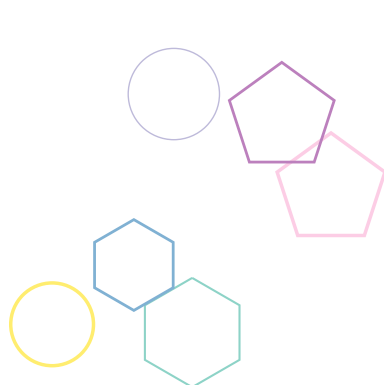[{"shape": "hexagon", "thickness": 1.5, "radius": 0.71, "center": [0.499, 0.136]}, {"shape": "circle", "thickness": 1, "radius": 0.59, "center": [0.452, 0.756]}, {"shape": "hexagon", "thickness": 2, "radius": 0.59, "center": [0.348, 0.312]}, {"shape": "pentagon", "thickness": 2.5, "radius": 0.74, "center": [0.86, 0.507]}, {"shape": "pentagon", "thickness": 2, "radius": 0.72, "center": [0.732, 0.695]}, {"shape": "circle", "thickness": 2.5, "radius": 0.54, "center": [0.135, 0.158]}]